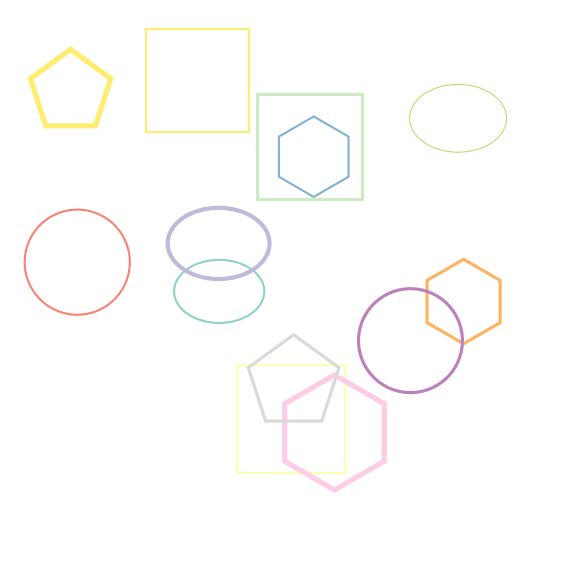[{"shape": "oval", "thickness": 1, "radius": 0.39, "center": [0.38, 0.495]}, {"shape": "square", "thickness": 1, "radius": 0.47, "center": [0.504, 0.274]}, {"shape": "oval", "thickness": 2, "radius": 0.44, "center": [0.378, 0.578]}, {"shape": "circle", "thickness": 1, "radius": 0.46, "center": [0.134, 0.545]}, {"shape": "hexagon", "thickness": 1, "radius": 0.35, "center": [0.543, 0.728]}, {"shape": "hexagon", "thickness": 1.5, "radius": 0.37, "center": [0.803, 0.477]}, {"shape": "oval", "thickness": 0.5, "radius": 0.42, "center": [0.793, 0.794]}, {"shape": "hexagon", "thickness": 2.5, "radius": 0.5, "center": [0.579, 0.25]}, {"shape": "pentagon", "thickness": 1.5, "radius": 0.41, "center": [0.508, 0.337]}, {"shape": "circle", "thickness": 1.5, "radius": 0.45, "center": [0.711, 0.409]}, {"shape": "square", "thickness": 1.5, "radius": 0.45, "center": [0.536, 0.746]}, {"shape": "pentagon", "thickness": 2.5, "radius": 0.37, "center": [0.122, 0.84]}, {"shape": "square", "thickness": 1, "radius": 0.45, "center": [0.342, 0.86]}]